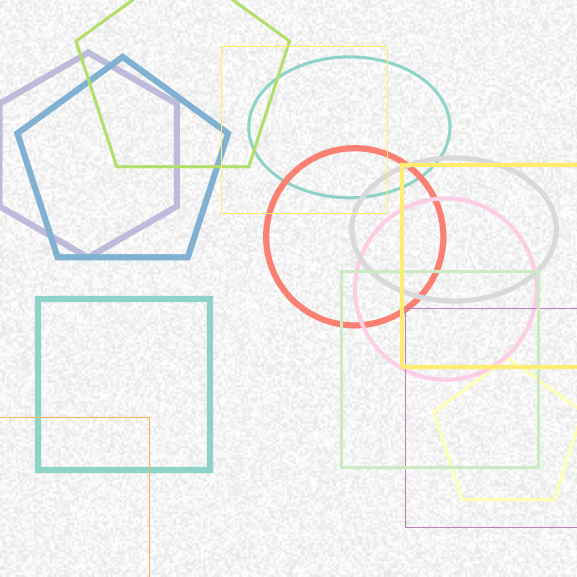[{"shape": "square", "thickness": 3, "radius": 0.74, "center": [0.215, 0.333]}, {"shape": "oval", "thickness": 1.5, "radius": 0.87, "center": [0.605, 0.779]}, {"shape": "pentagon", "thickness": 1.5, "radius": 0.68, "center": [0.88, 0.244]}, {"shape": "hexagon", "thickness": 3, "radius": 0.89, "center": [0.153, 0.731]}, {"shape": "circle", "thickness": 3, "radius": 0.77, "center": [0.614, 0.589]}, {"shape": "pentagon", "thickness": 3, "radius": 0.96, "center": [0.212, 0.709]}, {"shape": "square", "thickness": 0.5, "radius": 0.7, "center": [0.117, 0.136]}, {"shape": "pentagon", "thickness": 1.5, "radius": 0.97, "center": [0.316, 0.868]}, {"shape": "circle", "thickness": 2, "radius": 0.79, "center": [0.772, 0.499]}, {"shape": "oval", "thickness": 2.5, "radius": 0.89, "center": [0.786, 0.602]}, {"shape": "square", "thickness": 0.5, "radius": 0.95, "center": [0.89, 0.276]}, {"shape": "square", "thickness": 1.5, "radius": 0.85, "center": [0.762, 0.36]}, {"shape": "square", "thickness": 2, "radius": 0.87, "center": [0.872, 0.539]}, {"shape": "square", "thickness": 0.5, "radius": 0.72, "center": [0.526, 0.775]}]